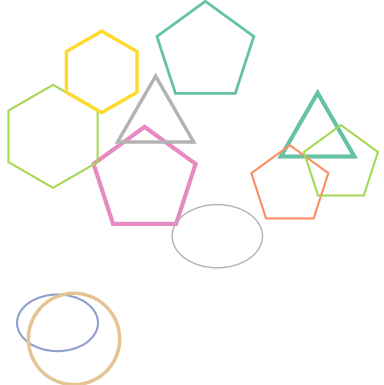[{"shape": "pentagon", "thickness": 2, "radius": 0.66, "center": [0.533, 0.864]}, {"shape": "triangle", "thickness": 3, "radius": 0.55, "center": [0.825, 0.649]}, {"shape": "pentagon", "thickness": 1.5, "radius": 0.53, "center": [0.753, 0.518]}, {"shape": "oval", "thickness": 1.5, "radius": 0.53, "center": [0.149, 0.161]}, {"shape": "pentagon", "thickness": 3, "radius": 0.7, "center": [0.376, 0.531]}, {"shape": "hexagon", "thickness": 1.5, "radius": 0.67, "center": [0.138, 0.646]}, {"shape": "pentagon", "thickness": 1.5, "radius": 0.51, "center": [0.886, 0.574]}, {"shape": "hexagon", "thickness": 2.5, "radius": 0.53, "center": [0.264, 0.813]}, {"shape": "circle", "thickness": 2.5, "radius": 0.59, "center": [0.192, 0.12]}, {"shape": "oval", "thickness": 1, "radius": 0.59, "center": [0.564, 0.387]}, {"shape": "triangle", "thickness": 2.5, "radius": 0.57, "center": [0.404, 0.688]}]